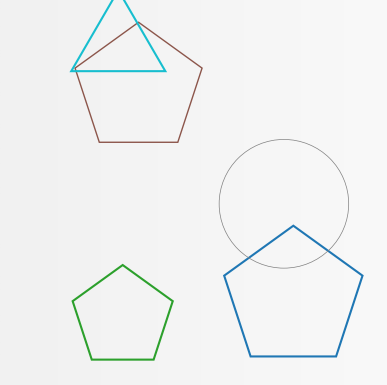[{"shape": "pentagon", "thickness": 1.5, "radius": 0.94, "center": [0.757, 0.226]}, {"shape": "pentagon", "thickness": 1.5, "radius": 0.68, "center": [0.317, 0.176]}, {"shape": "pentagon", "thickness": 1, "radius": 0.86, "center": [0.358, 0.77]}, {"shape": "circle", "thickness": 0.5, "radius": 0.84, "center": [0.733, 0.471]}, {"shape": "triangle", "thickness": 1.5, "radius": 0.7, "center": [0.305, 0.885]}]